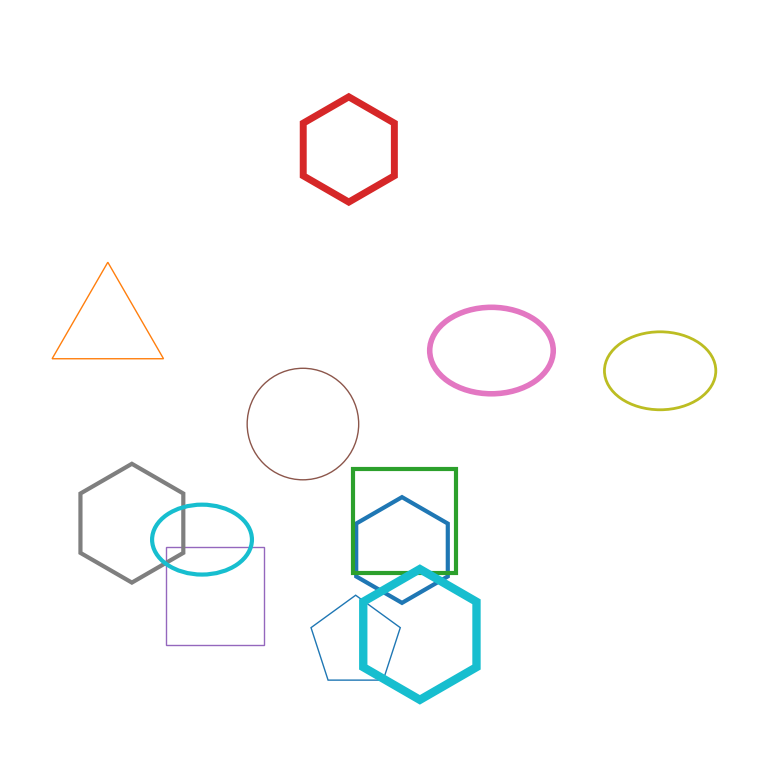[{"shape": "pentagon", "thickness": 0.5, "radius": 0.3, "center": [0.462, 0.166]}, {"shape": "hexagon", "thickness": 1.5, "radius": 0.34, "center": [0.522, 0.286]}, {"shape": "triangle", "thickness": 0.5, "radius": 0.42, "center": [0.14, 0.576]}, {"shape": "square", "thickness": 1.5, "radius": 0.34, "center": [0.526, 0.323]}, {"shape": "hexagon", "thickness": 2.5, "radius": 0.34, "center": [0.453, 0.806]}, {"shape": "square", "thickness": 0.5, "radius": 0.32, "center": [0.279, 0.226]}, {"shape": "circle", "thickness": 0.5, "radius": 0.36, "center": [0.393, 0.449]}, {"shape": "oval", "thickness": 2, "radius": 0.4, "center": [0.638, 0.545]}, {"shape": "hexagon", "thickness": 1.5, "radius": 0.39, "center": [0.171, 0.321]}, {"shape": "oval", "thickness": 1, "radius": 0.36, "center": [0.857, 0.518]}, {"shape": "oval", "thickness": 1.5, "radius": 0.32, "center": [0.262, 0.299]}, {"shape": "hexagon", "thickness": 3, "radius": 0.42, "center": [0.545, 0.176]}]